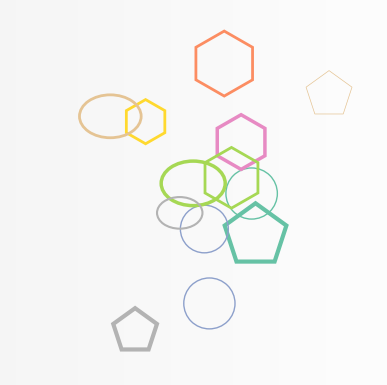[{"shape": "pentagon", "thickness": 3, "radius": 0.42, "center": [0.659, 0.388]}, {"shape": "circle", "thickness": 1, "radius": 0.33, "center": [0.649, 0.497]}, {"shape": "hexagon", "thickness": 2, "radius": 0.42, "center": [0.579, 0.835]}, {"shape": "circle", "thickness": 1, "radius": 0.31, "center": [0.527, 0.405]}, {"shape": "circle", "thickness": 1, "radius": 0.33, "center": [0.54, 0.212]}, {"shape": "hexagon", "thickness": 2.5, "radius": 0.36, "center": [0.622, 0.631]}, {"shape": "hexagon", "thickness": 2, "radius": 0.39, "center": [0.597, 0.538]}, {"shape": "oval", "thickness": 2.5, "radius": 0.41, "center": [0.499, 0.524]}, {"shape": "hexagon", "thickness": 2, "radius": 0.29, "center": [0.376, 0.684]}, {"shape": "oval", "thickness": 2, "radius": 0.4, "center": [0.285, 0.698]}, {"shape": "pentagon", "thickness": 0.5, "radius": 0.31, "center": [0.849, 0.754]}, {"shape": "pentagon", "thickness": 3, "radius": 0.3, "center": [0.349, 0.14]}, {"shape": "oval", "thickness": 1.5, "radius": 0.29, "center": [0.464, 0.447]}]